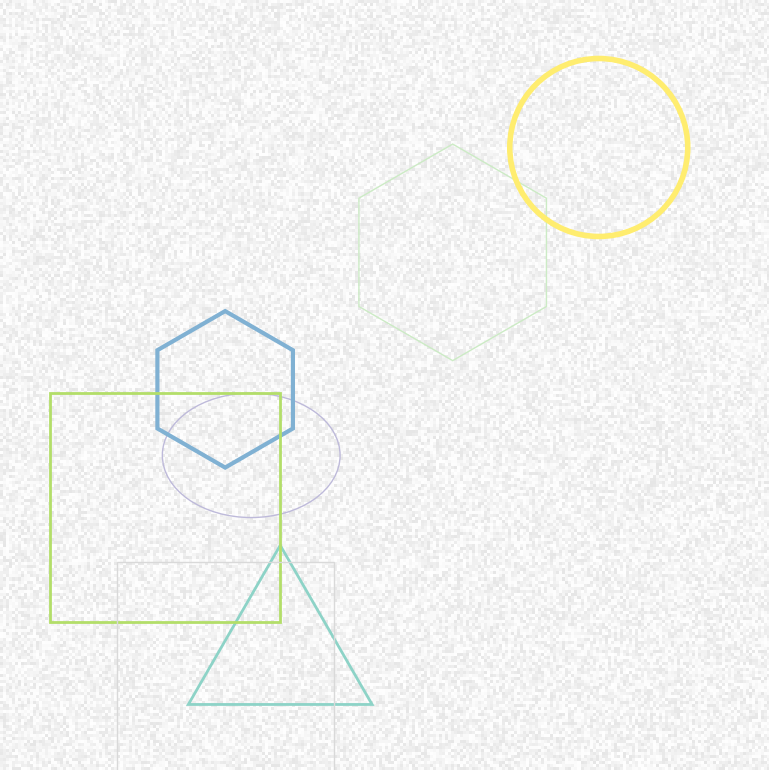[{"shape": "triangle", "thickness": 1, "radius": 0.69, "center": [0.364, 0.154]}, {"shape": "oval", "thickness": 0.5, "radius": 0.58, "center": [0.326, 0.409]}, {"shape": "hexagon", "thickness": 1.5, "radius": 0.51, "center": [0.292, 0.494]}, {"shape": "square", "thickness": 1, "radius": 0.75, "center": [0.214, 0.341]}, {"shape": "square", "thickness": 0.5, "radius": 0.7, "center": [0.293, 0.13]}, {"shape": "hexagon", "thickness": 0.5, "radius": 0.7, "center": [0.588, 0.672]}, {"shape": "circle", "thickness": 2, "radius": 0.58, "center": [0.778, 0.808]}]